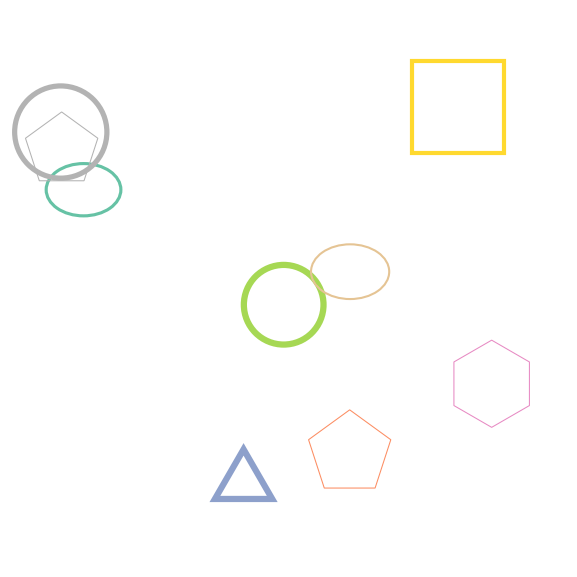[{"shape": "oval", "thickness": 1.5, "radius": 0.32, "center": [0.145, 0.671]}, {"shape": "pentagon", "thickness": 0.5, "radius": 0.37, "center": [0.606, 0.215]}, {"shape": "triangle", "thickness": 3, "radius": 0.29, "center": [0.422, 0.164]}, {"shape": "hexagon", "thickness": 0.5, "radius": 0.38, "center": [0.851, 0.335]}, {"shape": "circle", "thickness": 3, "radius": 0.34, "center": [0.491, 0.471]}, {"shape": "square", "thickness": 2, "radius": 0.4, "center": [0.794, 0.813]}, {"shape": "oval", "thickness": 1, "radius": 0.34, "center": [0.606, 0.529]}, {"shape": "pentagon", "thickness": 0.5, "radius": 0.33, "center": [0.107, 0.739]}, {"shape": "circle", "thickness": 2.5, "radius": 0.4, "center": [0.105, 0.77]}]